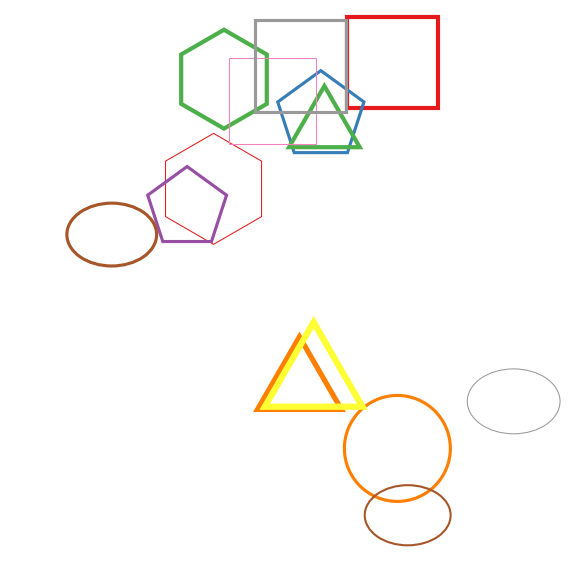[{"shape": "hexagon", "thickness": 0.5, "radius": 0.48, "center": [0.37, 0.672]}, {"shape": "square", "thickness": 2, "radius": 0.4, "center": [0.68, 0.891]}, {"shape": "pentagon", "thickness": 1.5, "radius": 0.39, "center": [0.556, 0.798]}, {"shape": "triangle", "thickness": 2, "radius": 0.35, "center": [0.562, 0.78]}, {"shape": "hexagon", "thickness": 2, "radius": 0.43, "center": [0.388, 0.862]}, {"shape": "pentagon", "thickness": 1.5, "radius": 0.36, "center": [0.324, 0.639]}, {"shape": "circle", "thickness": 1.5, "radius": 0.46, "center": [0.688, 0.223]}, {"shape": "triangle", "thickness": 2.5, "radius": 0.42, "center": [0.519, 0.332]}, {"shape": "triangle", "thickness": 3, "radius": 0.49, "center": [0.543, 0.344]}, {"shape": "oval", "thickness": 1, "radius": 0.37, "center": [0.706, 0.107]}, {"shape": "oval", "thickness": 1.5, "radius": 0.39, "center": [0.194, 0.593]}, {"shape": "square", "thickness": 0.5, "radius": 0.38, "center": [0.471, 0.824]}, {"shape": "oval", "thickness": 0.5, "radius": 0.4, "center": [0.889, 0.304]}, {"shape": "square", "thickness": 1.5, "radius": 0.39, "center": [0.521, 0.885]}]